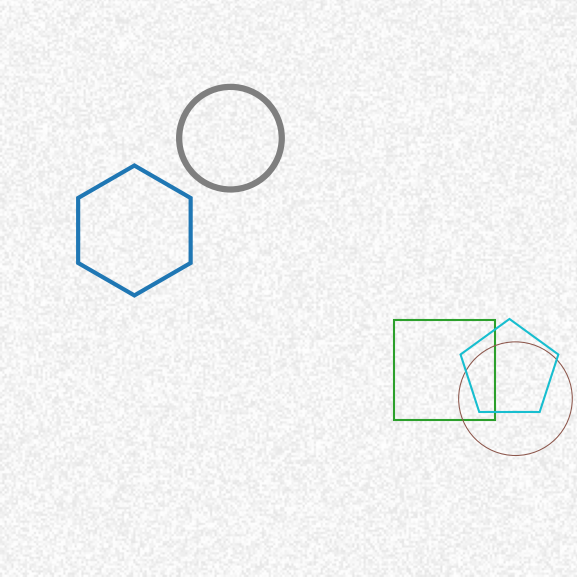[{"shape": "hexagon", "thickness": 2, "radius": 0.56, "center": [0.233, 0.6]}, {"shape": "square", "thickness": 1, "radius": 0.43, "center": [0.77, 0.358]}, {"shape": "circle", "thickness": 0.5, "radius": 0.49, "center": [0.893, 0.309]}, {"shape": "circle", "thickness": 3, "radius": 0.44, "center": [0.399, 0.76]}, {"shape": "pentagon", "thickness": 1, "radius": 0.45, "center": [0.882, 0.358]}]